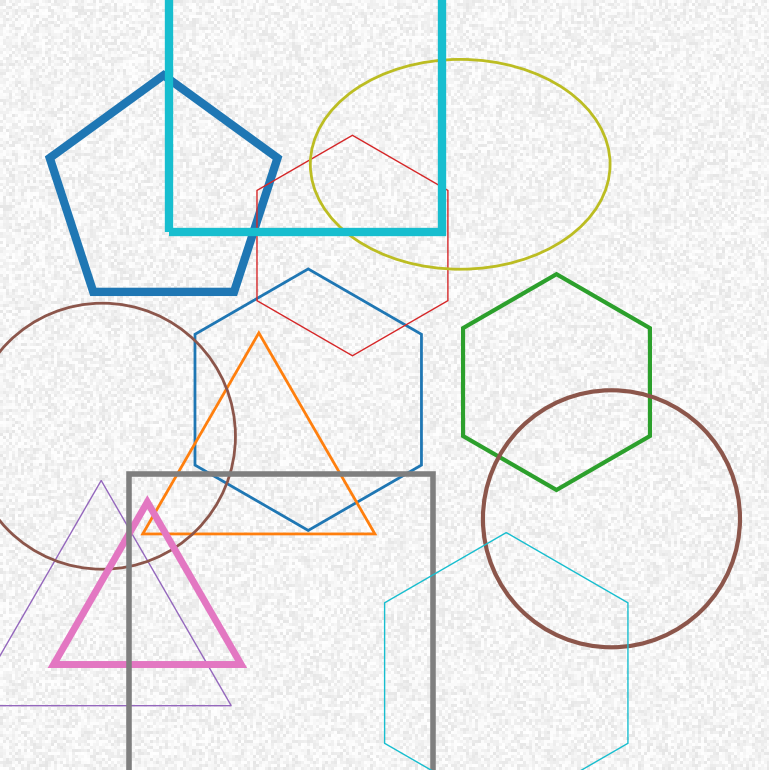[{"shape": "hexagon", "thickness": 1, "radius": 0.85, "center": [0.4, 0.481]}, {"shape": "pentagon", "thickness": 3, "radius": 0.78, "center": [0.213, 0.747]}, {"shape": "triangle", "thickness": 1, "radius": 0.87, "center": [0.336, 0.394]}, {"shape": "hexagon", "thickness": 1.5, "radius": 0.7, "center": [0.723, 0.504]}, {"shape": "hexagon", "thickness": 0.5, "radius": 0.72, "center": [0.458, 0.681]}, {"shape": "triangle", "thickness": 0.5, "radius": 0.97, "center": [0.131, 0.181]}, {"shape": "circle", "thickness": 1, "radius": 0.86, "center": [0.133, 0.433]}, {"shape": "circle", "thickness": 1.5, "radius": 0.83, "center": [0.794, 0.326]}, {"shape": "triangle", "thickness": 2.5, "radius": 0.7, "center": [0.191, 0.207]}, {"shape": "square", "thickness": 2, "radius": 0.99, "center": [0.365, 0.188]}, {"shape": "oval", "thickness": 1, "radius": 0.97, "center": [0.598, 0.787]}, {"shape": "square", "thickness": 3, "radius": 0.89, "center": [0.397, 0.876]}, {"shape": "hexagon", "thickness": 0.5, "radius": 0.91, "center": [0.657, 0.126]}]